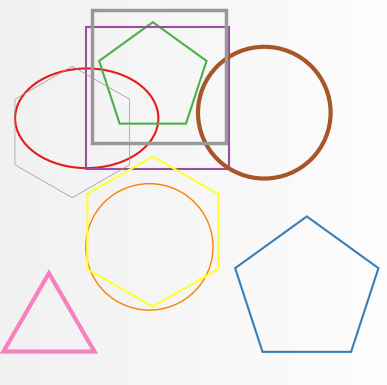[{"shape": "oval", "thickness": 1.5, "radius": 0.92, "center": [0.224, 0.693]}, {"shape": "pentagon", "thickness": 1.5, "radius": 0.97, "center": [0.792, 0.243]}, {"shape": "pentagon", "thickness": 1.5, "radius": 0.73, "center": [0.394, 0.797]}, {"shape": "square", "thickness": 1.5, "radius": 0.92, "center": [0.407, 0.745]}, {"shape": "circle", "thickness": 1, "radius": 0.82, "center": [0.386, 0.359]}, {"shape": "hexagon", "thickness": 1.5, "radius": 0.98, "center": [0.394, 0.399]}, {"shape": "circle", "thickness": 3, "radius": 0.86, "center": [0.682, 0.707]}, {"shape": "triangle", "thickness": 3, "radius": 0.68, "center": [0.126, 0.155]}, {"shape": "square", "thickness": 2.5, "radius": 0.86, "center": [0.411, 0.802]}, {"shape": "hexagon", "thickness": 0.5, "radius": 0.85, "center": [0.186, 0.657]}]